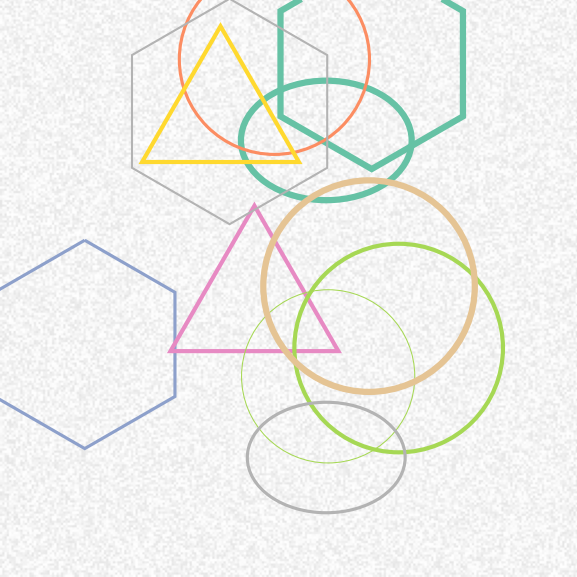[{"shape": "hexagon", "thickness": 3, "radius": 0.91, "center": [0.644, 0.889]}, {"shape": "oval", "thickness": 3, "radius": 0.74, "center": [0.565, 0.756]}, {"shape": "circle", "thickness": 1.5, "radius": 0.82, "center": [0.475, 0.896]}, {"shape": "hexagon", "thickness": 1.5, "radius": 0.9, "center": [0.147, 0.403]}, {"shape": "triangle", "thickness": 2, "radius": 0.84, "center": [0.441, 0.475]}, {"shape": "circle", "thickness": 2, "radius": 0.9, "center": [0.69, 0.396]}, {"shape": "circle", "thickness": 0.5, "radius": 0.75, "center": [0.568, 0.347]}, {"shape": "triangle", "thickness": 2, "radius": 0.78, "center": [0.382, 0.797]}, {"shape": "circle", "thickness": 3, "radius": 0.92, "center": [0.639, 0.504]}, {"shape": "hexagon", "thickness": 1, "radius": 0.98, "center": [0.398, 0.806]}, {"shape": "oval", "thickness": 1.5, "radius": 0.68, "center": [0.565, 0.207]}]